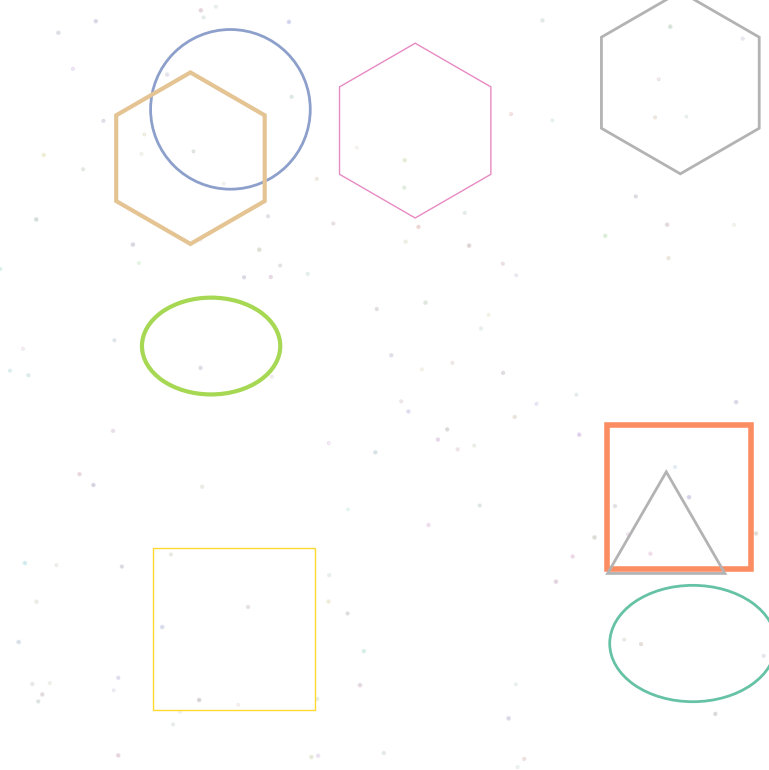[{"shape": "oval", "thickness": 1, "radius": 0.54, "center": [0.9, 0.164]}, {"shape": "square", "thickness": 2, "radius": 0.47, "center": [0.882, 0.354]}, {"shape": "circle", "thickness": 1, "radius": 0.52, "center": [0.299, 0.858]}, {"shape": "hexagon", "thickness": 0.5, "radius": 0.57, "center": [0.539, 0.83]}, {"shape": "oval", "thickness": 1.5, "radius": 0.45, "center": [0.274, 0.551]}, {"shape": "square", "thickness": 0.5, "radius": 0.53, "center": [0.304, 0.183]}, {"shape": "hexagon", "thickness": 1.5, "radius": 0.56, "center": [0.247, 0.795]}, {"shape": "hexagon", "thickness": 1, "radius": 0.59, "center": [0.884, 0.893]}, {"shape": "triangle", "thickness": 1, "radius": 0.44, "center": [0.865, 0.299]}]